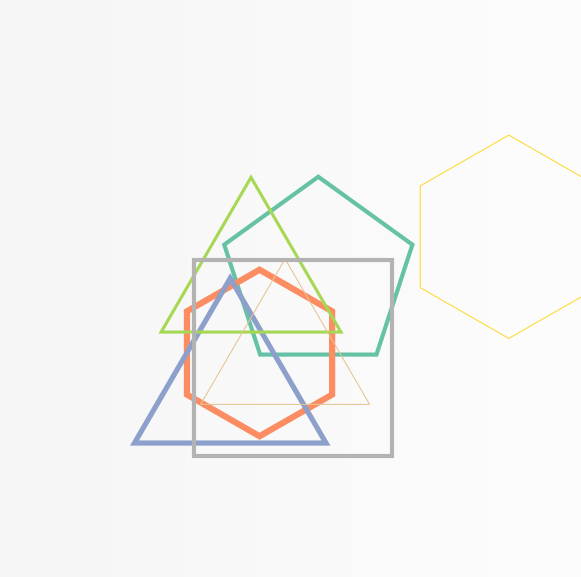[{"shape": "pentagon", "thickness": 2, "radius": 0.85, "center": [0.548, 0.523]}, {"shape": "hexagon", "thickness": 3, "radius": 0.72, "center": [0.447, 0.388]}, {"shape": "triangle", "thickness": 2.5, "radius": 0.95, "center": [0.396, 0.327]}, {"shape": "triangle", "thickness": 1.5, "radius": 0.89, "center": [0.432, 0.513]}, {"shape": "hexagon", "thickness": 0.5, "radius": 0.88, "center": [0.875, 0.589]}, {"shape": "triangle", "thickness": 0.5, "radius": 0.84, "center": [0.49, 0.383]}, {"shape": "square", "thickness": 2, "radius": 0.85, "center": [0.505, 0.379]}]